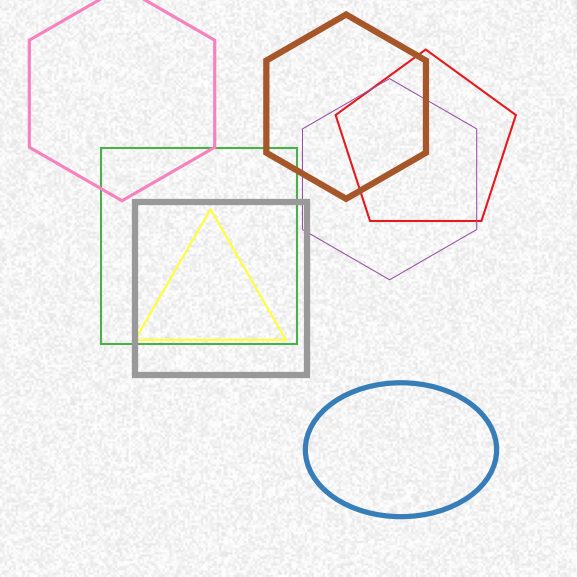[{"shape": "pentagon", "thickness": 1, "radius": 0.82, "center": [0.737, 0.749]}, {"shape": "oval", "thickness": 2.5, "radius": 0.83, "center": [0.694, 0.22]}, {"shape": "square", "thickness": 1, "radius": 0.85, "center": [0.344, 0.573]}, {"shape": "hexagon", "thickness": 0.5, "radius": 0.87, "center": [0.675, 0.689]}, {"shape": "triangle", "thickness": 1, "radius": 0.75, "center": [0.365, 0.486]}, {"shape": "hexagon", "thickness": 3, "radius": 0.8, "center": [0.599, 0.814]}, {"shape": "hexagon", "thickness": 1.5, "radius": 0.93, "center": [0.211, 0.837]}, {"shape": "square", "thickness": 3, "radius": 0.75, "center": [0.383, 0.5]}]